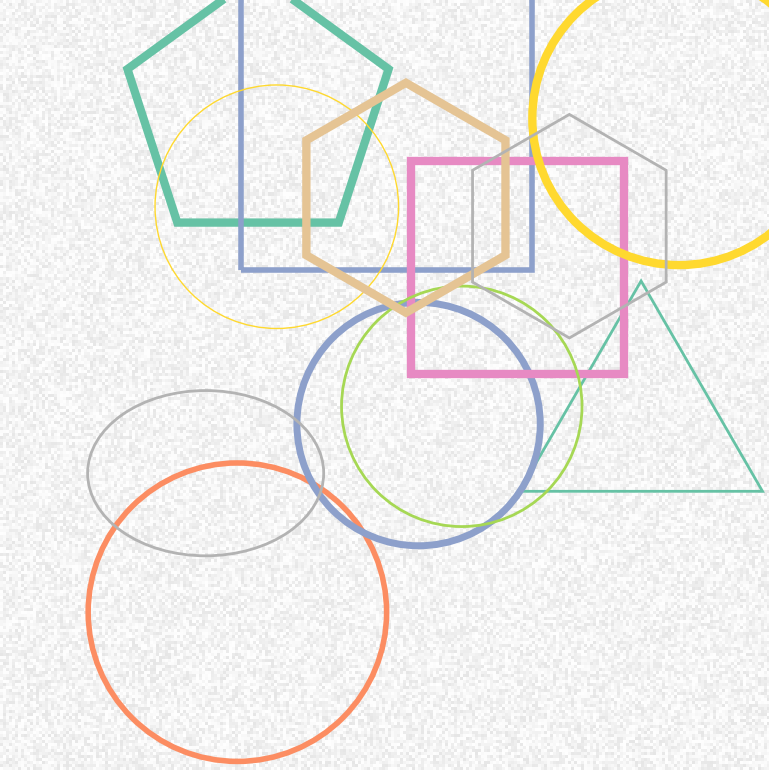[{"shape": "pentagon", "thickness": 3, "radius": 0.89, "center": [0.335, 0.855]}, {"shape": "triangle", "thickness": 1, "radius": 0.91, "center": [0.833, 0.453]}, {"shape": "circle", "thickness": 2, "radius": 0.97, "center": [0.308, 0.205]}, {"shape": "circle", "thickness": 2.5, "radius": 0.79, "center": [0.544, 0.449]}, {"shape": "square", "thickness": 2, "radius": 0.95, "center": [0.502, 0.839]}, {"shape": "square", "thickness": 3, "radius": 0.69, "center": [0.673, 0.653]}, {"shape": "circle", "thickness": 1, "radius": 0.78, "center": [0.6, 0.472]}, {"shape": "circle", "thickness": 3, "radius": 0.95, "center": [0.882, 0.846]}, {"shape": "circle", "thickness": 0.5, "radius": 0.79, "center": [0.359, 0.732]}, {"shape": "hexagon", "thickness": 3, "radius": 0.75, "center": [0.527, 0.743]}, {"shape": "hexagon", "thickness": 1, "radius": 0.73, "center": [0.739, 0.706]}, {"shape": "oval", "thickness": 1, "radius": 0.77, "center": [0.267, 0.385]}]